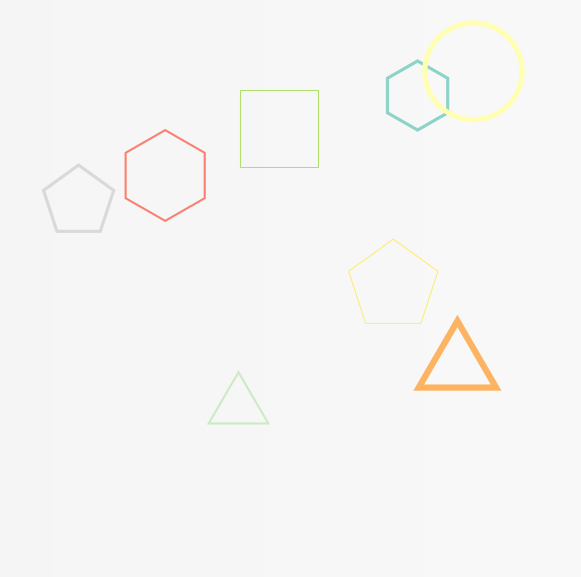[{"shape": "hexagon", "thickness": 1.5, "radius": 0.3, "center": [0.718, 0.834]}, {"shape": "circle", "thickness": 2.5, "radius": 0.42, "center": [0.815, 0.876]}, {"shape": "hexagon", "thickness": 1, "radius": 0.39, "center": [0.284, 0.695]}, {"shape": "triangle", "thickness": 3, "radius": 0.38, "center": [0.787, 0.366]}, {"shape": "square", "thickness": 0.5, "radius": 0.33, "center": [0.48, 0.776]}, {"shape": "pentagon", "thickness": 1.5, "radius": 0.32, "center": [0.135, 0.65]}, {"shape": "triangle", "thickness": 1, "radius": 0.3, "center": [0.41, 0.295]}, {"shape": "pentagon", "thickness": 0.5, "radius": 0.4, "center": [0.677, 0.504]}]